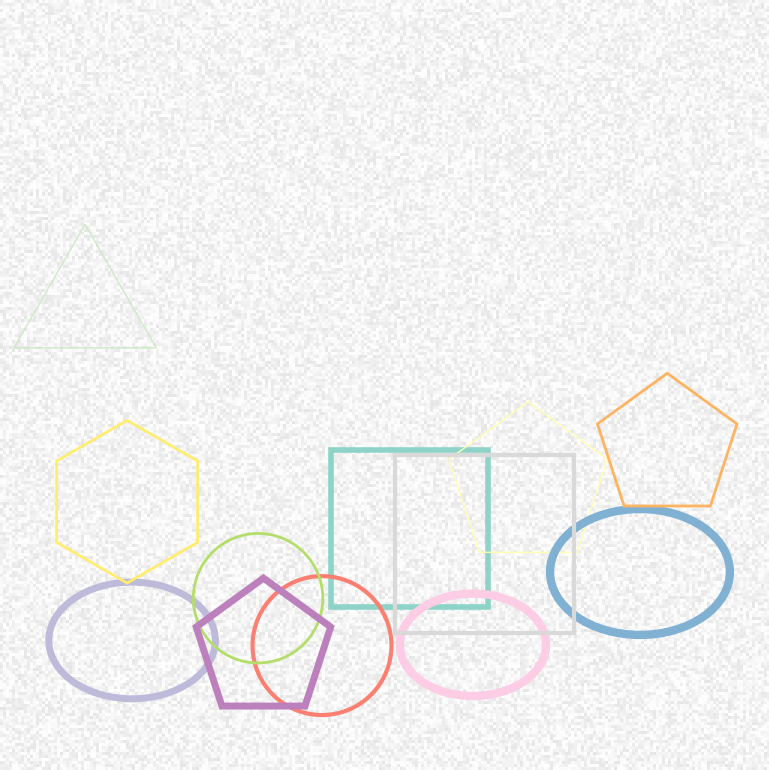[{"shape": "square", "thickness": 2, "radius": 0.51, "center": [0.532, 0.314]}, {"shape": "pentagon", "thickness": 0.5, "radius": 0.54, "center": [0.686, 0.37]}, {"shape": "oval", "thickness": 2.5, "radius": 0.54, "center": [0.172, 0.168]}, {"shape": "circle", "thickness": 1.5, "radius": 0.45, "center": [0.418, 0.162]}, {"shape": "oval", "thickness": 3, "radius": 0.58, "center": [0.831, 0.257]}, {"shape": "pentagon", "thickness": 1, "radius": 0.48, "center": [0.867, 0.42]}, {"shape": "circle", "thickness": 1, "radius": 0.42, "center": [0.335, 0.223]}, {"shape": "oval", "thickness": 3, "radius": 0.47, "center": [0.614, 0.163]}, {"shape": "square", "thickness": 1.5, "radius": 0.58, "center": [0.629, 0.293]}, {"shape": "pentagon", "thickness": 2.5, "radius": 0.46, "center": [0.342, 0.157]}, {"shape": "triangle", "thickness": 0.5, "radius": 0.53, "center": [0.111, 0.602]}, {"shape": "hexagon", "thickness": 1, "radius": 0.53, "center": [0.165, 0.348]}]